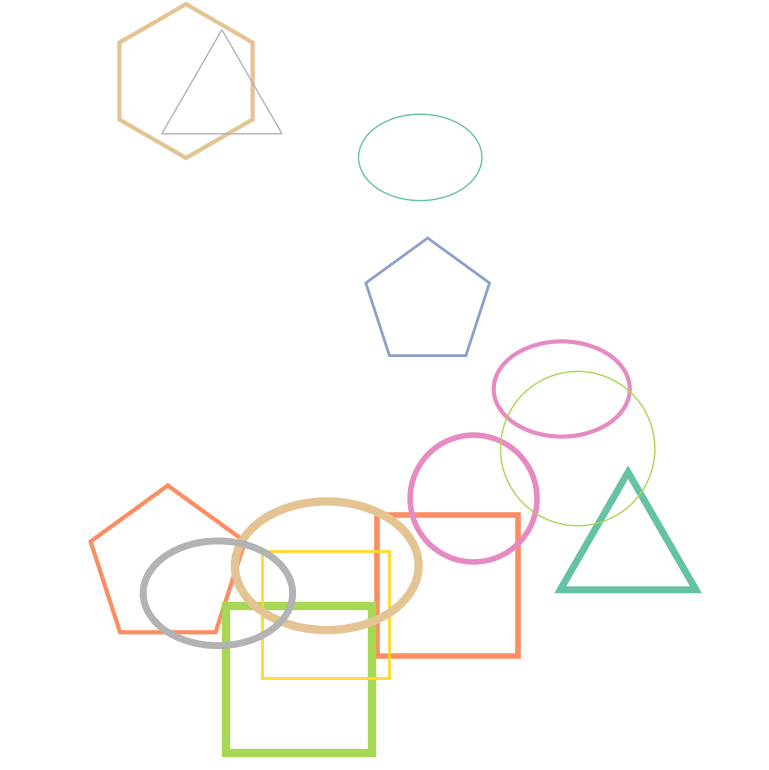[{"shape": "triangle", "thickness": 2.5, "radius": 0.51, "center": [0.816, 0.285]}, {"shape": "oval", "thickness": 0.5, "radius": 0.4, "center": [0.546, 0.796]}, {"shape": "square", "thickness": 2, "radius": 0.46, "center": [0.582, 0.239]}, {"shape": "pentagon", "thickness": 1.5, "radius": 0.53, "center": [0.218, 0.264]}, {"shape": "pentagon", "thickness": 1, "radius": 0.42, "center": [0.555, 0.606]}, {"shape": "circle", "thickness": 2, "radius": 0.41, "center": [0.615, 0.353]}, {"shape": "oval", "thickness": 1.5, "radius": 0.44, "center": [0.729, 0.495]}, {"shape": "square", "thickness": 3, "radius": 0.48, "center": [0.388, 0.118]}, {"shape": "circle", "thickness": 0.5, "radius": 0.5, "center": [0.75, 0.417]}, {"shape": "square", "thickness": 1, "radius": 0.41, "center": [0.423, 0.202]}, {"shape": "oval", "thickness": 3, "radius": 0.6, "center": [0.424, 0.265]}, {"shape": "hexagon", "thickness": 1.5, "radius": 0.5, "center": [0.242, 0.895]}, {"shape": "triangle", "thickness": 0.5, "radius": 0.45, "center": [0.288, 0.871]}, {"shape": "oval", "thickness": 2.5, "radius": 0.49, "center": [0.283, 0.229]}]